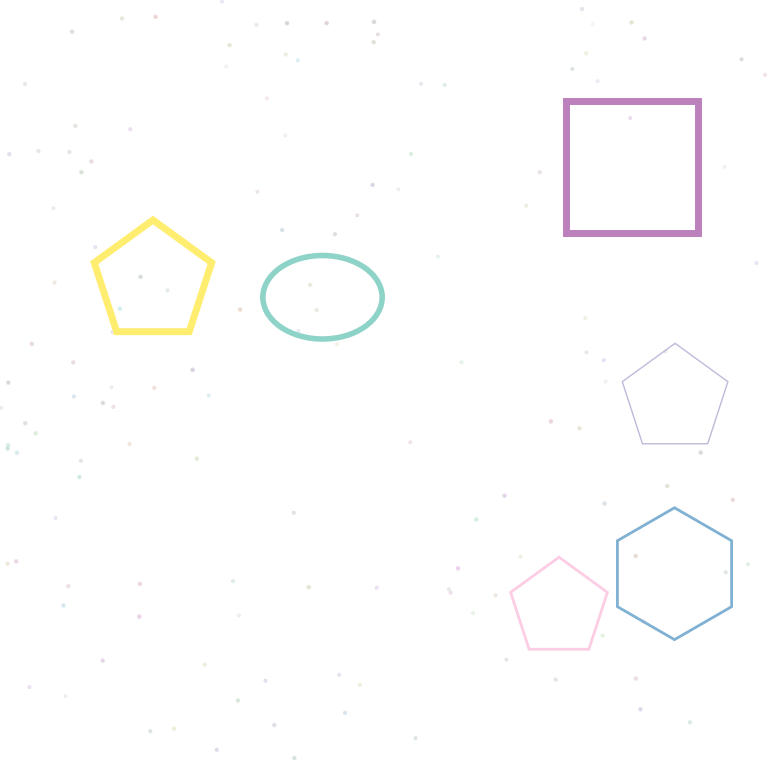[{"shape": "oval", "thickness": 2, "radius": 0.39, "center": [0.419, 0.614]}, {"shape": "pentagon", "thickness": 0.5, "radius": 0.36, "center": [0.877, 0.482]}, {"shape": "hexagon", "thickness": 1, "radius": 0.43, "center": [0.876, 0.255]}, {"shape": "pentagon", "thickness": 1, "radius": 0.33, "center": [0.726, 0.21]}, {"shape": "square", "thickness": 2.5, "radius": 0.43, "center": [0.821, 0.783]}, {"shape": "pentagon", "thickness": 2.5, "radius": 0.4, "center": [0.199, 0.634]}]